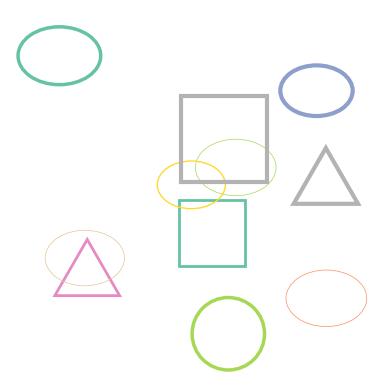[{"shape": "oval", "thickness": 2.5, "radius": 0.54, "center": [0.154, 0.855]}, {"shape": "square", "thickness": 2, "radius": 0.43, "center": [0.55, 0.394]}, {"shape": "oval", "thickness": 0.5, "radius": 0.52, "center": [0.848, 0.225]}, {"shape": "oval", "thickness": 3, "radius": 0.47, "center": [0.822, 0.764]}, {"shape": "triangle", "thickness": 2, "radius": 0.49, "center": [0.227, 0.281]}, {"shape": "circle", "thickness": 2.5, "radius": 0.47, "center": [0.593, 0.133]}, {"shape": "oval", "thickness": 0.5, "radius": 0.52, "center": [0.612, 0.565]}, {"shape": "oval", "thickness": 1, "radius": 0.44, "center": [0.497, 0.52]}, {"shape": "oval", "thickness": 0.5, "radius": 0.52, "center": [0.22, 0.33]}, {"shape": "triangle", "thickness": 3, "radius": 0.48, "center": [0.846, 0.519]}, {"shape": "square", "thickness": 3, "radius": 0.56, "center": [0.582, 0.639]}]